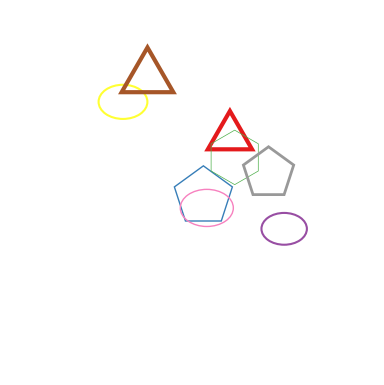[{"shape": "triangle", "thickness": 3, "radius": 0.33, "center": [0.597, 0.645]}, {"shape": "pentagon", "thickness": 1, "radius": 0.4, "center": [0.528, 0.49]}, {"shape": "hexagon", "thickness": 0.5, "radius": 0.35, "center": [0.61, 0.591]}, {"shape": "oval", "thickness": 1.5, "radius": 0.3, "center": [0.738, 0.406]}, {"shape": "oval", "thickness": 1.5, "radius": 0.32, "center": [0.319, 0.735]}, {"shape": "triangle", "thickness": 3, "radius": 0.39, "center": [0.383, 0.799]}, {"shape": "oval", "thickness": 1, "radius": 0.34, "center": [0.537, 0.46]}, {"shape": "pentagon", "thickness": 2, "radius": 0.34, "center": [0.698, 0.55]}]